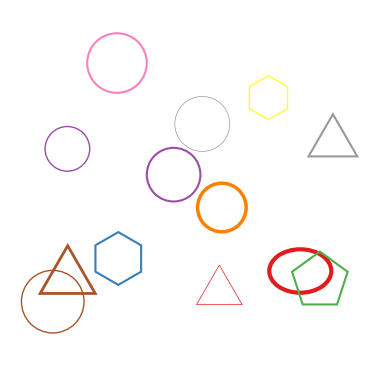[{"shape": "oval", "thickness": 3, "radius": 0.4, "center": [0.78, 0.296]}, {"shape": "triangle", "thickness": 0.5, "radius": 0.34, "center": [0.57, 0.243]}, {"shape": "hexagon", "thickness": 1.5, "radius": 0.34, "center": [0.307, 0.329]}, {"shape": "pentagon", "thickness": 1.5, "radius": 0.38, "center": [0.831, 0.271]}, {"shape": "circle", "thickness": 1, "radius": 0.29, "center": [0.175, 0.613]}, {"shape": "circle", "thickness": 1.5, "radius": 0.35, "center": [0.451, 0.546]}, {"shape": "circle", "thickness": 2.5, "radius": 0.32, "center": [0.576, 0.461]}, {"shape": "hexagon", "thickness": 1, "radius": 0.29, "center": [0.697, 0.746]}, {"shape": "circle", "thickness": 1, "radius": 0.41, "center": [0.137, 0.216]}, {"shape": "triangle", "thickness": 2, "radius": 0.41, "center": [0.176, 0.279]}, {"shape": "circle", "thickness": 1.5, "radius": 0.39, "center": [0.304, 0.836]}, {"shape": "circle", "thickness": 0.5, "radius": 0.36, "center": [0.525, 0.678]}, {"shape": "triangle", "thickness": 1.5, "radius": 0.37, "center": [0.865, 0.63]}]